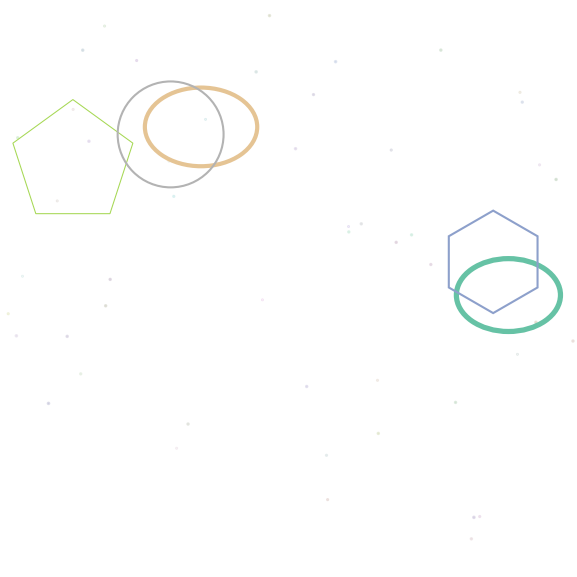[{"shape": "oval", "thickness": 2.5, "radius": 0.45, "center": [0.88, 0.488]}, {"shape": "hexagon", "thickness": 1, "radius": 0.44, "center": [0.854, 0.546]}, {"shape": "pentagon", "thickness": 0.5, "radius": 0.55, "center": [0.126, 0.717]}, {"shape": "oval", "thickness": 2, "radius": 0.49, "center": [0.348, 0.779]}, {"shape": "circle", "thickness": 1, "radius": 0.46, "center": [0.295, 0.766]}]